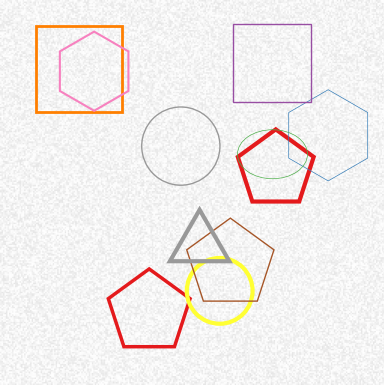[{"shape": "pentagon", "thickness": 2.5, "radius": 0.56, "center": [0.388, 0.19]}, {"shape": "pentagon", "thickness": 3, "radius": 0.52, "center": [0.716, 0.56]}, {"shape": "hexagon", "thickness": 0.5, "radius": 0.59, "center": [0.852, 0.649]}, {"shape": "oval", "thickness": 0.5, "radius": 0.45, "center": [0.708, 0.599]}, {"shape": "square", "thickness": 1, "radius": 0.51, "center": [0.705, 0.836]}, {"shape": "square", "thickness": 2, "radius": 0.56, "center": [0.206, 0.821]}, {"shape": "circle", "thickness": 3, "radius": 0.43, "center": [0.571, 0.245]}, {"shape": "pentagon", "thickness": 1, "radius": 0.6, "center": [0.598, 0.314]}, {"shape": "hexagon", "thickness": 1.5, "radius": 0.51, "center": [0.245, 0.815]}, {"shape": "circle", "thickness": 1, "radius": 0.51, "center": [0.47, 0.621]}, {"shape": "triangle", "thickness": 3, "radius": 0.45, "center": [0.518, 0.366]}]